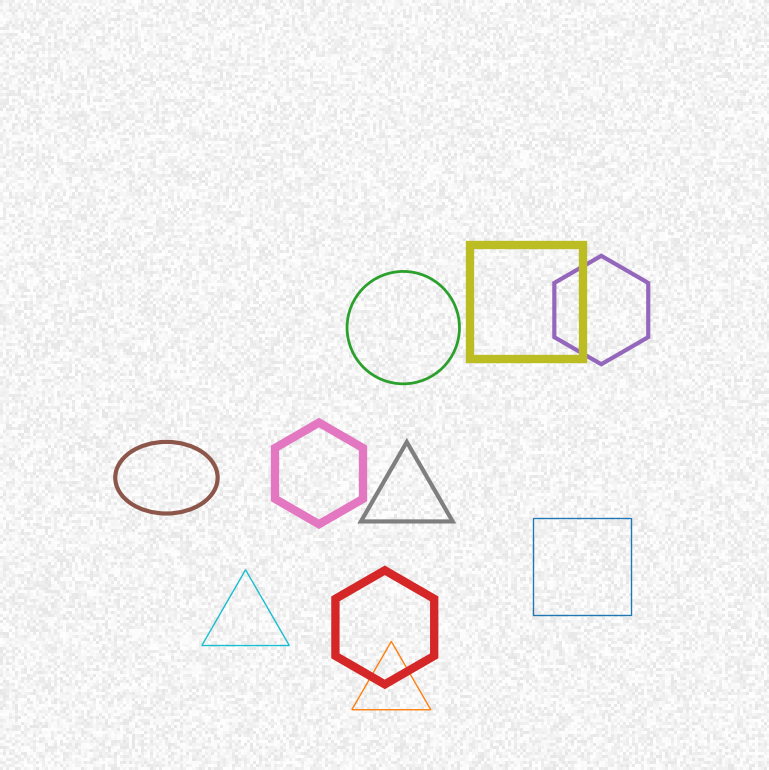[{"shape": "square", "thickness": 0.5, "radius": 0.32, "center": [0.756, 0.264]}, {"shape": "triangle", "thickness": 0.5, "radius": 0.3, "center": [0.508, 0.108]}, {"shape": "circle", "thickness": 1, "radius": 0.36, "center": [0.524, 0.575]}, {"shape": "hexagon", "thickness": 3, "radius": 0.37, "center": [0.5, 0.185]}, {"shape": "hexagon", "thickness": 1.5, "radius": 0.35, "center": [0.781, 0.597]}, {"shape": "oval", "thickness": 1.5, "radius": 0.33, "center": [0.216, 0.38]}, {"shape": "hexagon", "thickness": 3, "radius": 0.33, "center": [0.414, 0.385]}, {"shape": "triangle", "thickness": 1.5, "radius": 0.34, "center": [0.528, 0.357]}, {"shape": "square", "thickness": 3, "radius": 0.37, "center": [0.684, 0.608]}, {"shape": "triangle", "thickness": 0.5, "radius": 0.33, "center": [0.319, 0.194]}]